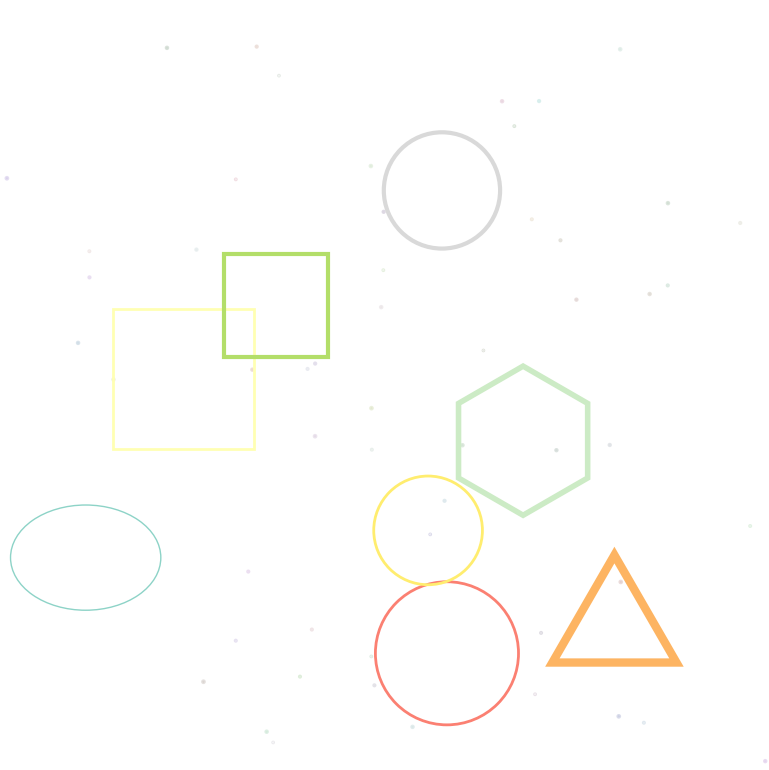[{"shape": "oval", "thickness": 0.5, "radius": 0.49, "center": [0.111, 0.276]}, {"shape": "square", "thickness": 1, "radius": 0.46, "center": [0.239, 0.508]}, {"shape": "circle", "thickness": 1, "radius": 0.46, "center": [0.58, 0.152]}, {"shape": "triangle", "thickness": 3, "radius": 0.47, "center": [0.798, 0.186]}, {"shape": "square", "thickness": 1.5, "radius": 0.34, "center": [0.359, 0.604]}, {"shape": "circle", "thickness": 1.5, "radius": 0.38, "center": [0.574, 0.753]}, {"shape": "hexagon", "thickness": 2, "radius": 0.48, "center": [0.679, 0.428]}, {"shape": "circle", "thickness": 1, "radius": 0.35, "center": [0.556, 0.311]}]